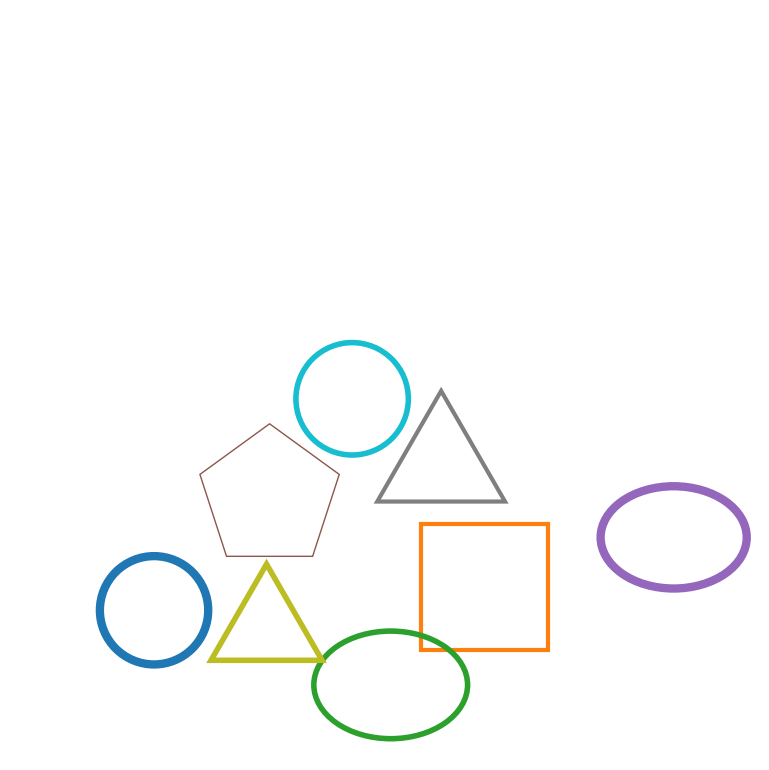[{"shape": "circle", "thickness": 3, "radius": 0.35, "center": [0.2, 0.207]}, {"shape": "square", "thickness": 1.5, "radius": 0.41, "center": [0.629, 0.238]}, {"shape": "oval", "thickness": 2, "radius": 0.5, "center": [0.507, 0.111]}, {"shape": "oval", "thickness": 3, "radius": 0.47, "center": [0.875, 0.302]}, {"shape": "pentagon", "thickness": 0.5, "radius": 0.48, "center": [0.35, 0.354]}, {"shape": "triangle", "thickness": 1.5, "radius": 0.48, "center": [0.573, 0.397]}, {"shape": "triangle", "thickness": 2, "radius": 0.42, "center": [0.346, 0.184]}, {"shape": "circle", "thickness": 2, "radius": 0.37, "center": [0.457, 0.482]}]